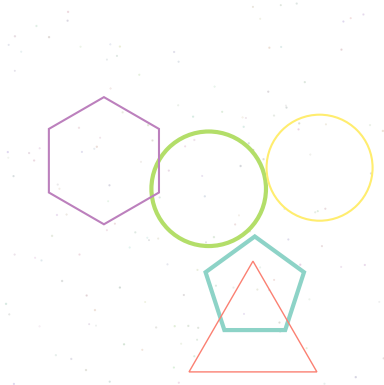[{"shape": "pentagon", "thickness": 3, "radius": 0.67, "center": [0.662, 0.251]}, {"shape": "triangle", "thickness": 1, "radius": 0.96, "center": [0.657, 0.13]}, {"shape": "circle", "thickness": 3, "radius": 0.74, "center": [0.542, 0.51]}, {"shape": "hexagon", "thickness": 1.5, "radius": 0.83, "center": [0.27, 0.583]}, {"shape": "circle", "thickness": 1.5, "radius": 0.69, "center": [0.83, 0.564]}]